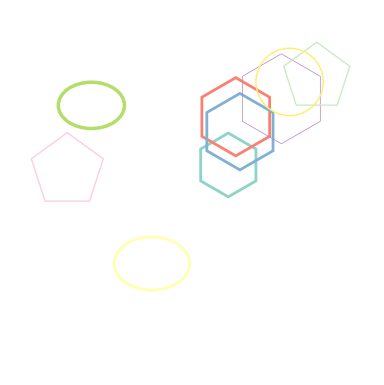[{"shape": "hexagon", "thickness": 2, "radius": 0.41, "center": [0.593, 0.572]}, {"shape": "oval", "thickness": 2, "radius": 0.49, "center": [0.395, 0.316]}, {"shape": "hexagon", "thickness": 2, "radius": 0.51, "center": [0.612, 0.697]}, {"shape": "hexagon", "thickness": 2, "radius": 0.5, "center": [0.623, 0.658]}, {"shape": "oval", "thickness": 2.5, "radius": 0.43, "center": [0.237, 0.726]}, {"shape": "pentagon", "thickness": 1, "radius": 0.49, "center": [0.175, 0.557]}, {"shape": "hexagon", "thickness": 0.5, "radius": 0.58, "center": [0.731, 0.743]}, {"shape": "pentagon", "thickness": 1, "radius": 0.45, "center": [0.823, 0.8]}, {"shape": "circle", "thickness": 1, "radius": 0.44, "center": [0.752, 0.787]}]